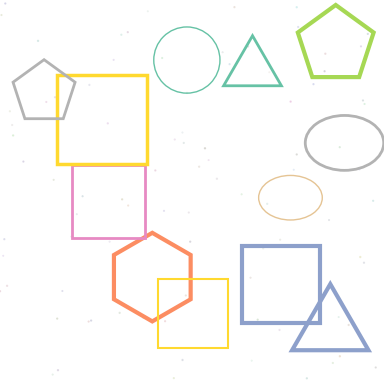[{"shape": "triangle", "thickness": 2, "radius": 0.43, "center": [0.656, 0.821]}, {"shape": "circle", "thickness": 1, "radius": 0.43, "center": [0.485, 0.844]}, {"shape": "hexagon", "thickness": 3, "radius": 0.58, "center": [0.396, 0.28]}, {"shape": "triangle", "thickness": 3, "radius": 0.57, "center": [0.858, 0.148]}, {"shape": "square", "thickness": 3, "radius": 0.51, "center": [0.73, 0.261]}, {"shape": "square", "thickness": 2, "radius": 0.47, "center": [0.283, 0.476]}, {"shape": "pentagon", "thickness": 3, "radius": 0.52, "center": [0.872, 0.884]}, {"shape": "square", "thickness": 2.5, "radius": 0.58, "center": [0.265, 0.69]}, {"shape": "square", "thickness": 1.5, "radius": 0.45, "center": [0.501, 0.186]}, {"shape": "oval", "thickness": 1, "radius": 0.41, "center": [0.754, 0.486]}, {"shape": "oval", "thickness": 2, "radius": 0.51, "center": [0.895, 0.629]}, {"shape": "pentagon", "thickness": 2, "radius": 0.42, "center": [0.114, 0.76]}]